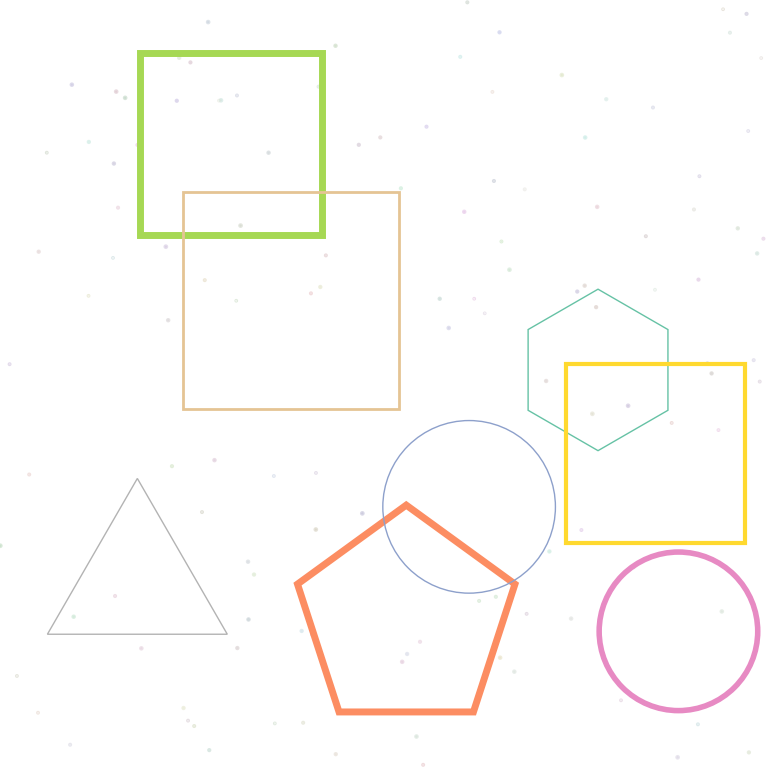[{"shape": "hexagon", "thickness": 0.5, "radius": 0.52, "center": [0.777, 0.52]}, {"shape": "pentagon", "thickness": 2.5, "radius": 0.74, "center": [0.528, 0.196]}, {"shape": "circle", "thickness": 0.5, "radius": 0.56, "center": [0.609, 0.342]}, {"shape": "circle", "thickness": 2, "radius": 0.51, "center": [0.881, 0.18]}, {"shape": "square", "thickness": 2.5, "radius": 0.59, "center": [0.3, 0.813]}, {"shape": "square", "thickness": 1.5, "radius": 0.58, "center": [0.851, 0.411]}, {"shape": "square", "thickness": 1, "radius": 0.7, "center": [0.378, 0.61]}, {"shape": "triangle", "thickness": 0.5, "radius": 0.67, "center": [0.178, 0.244]}]